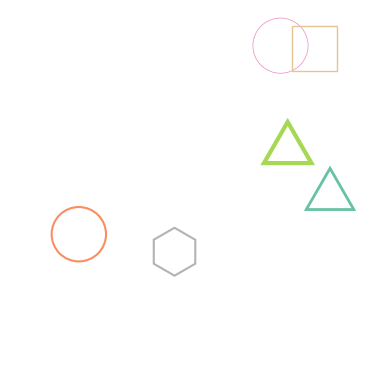[{"shape": "triangle", "thickness": 2, "radius": 0.36, "center": [0.857, 0.491]}, {"shape": "circle", "thickness": 1.5, "radius": 0.35, "center": [0.205, 0.392]}, {"shape": "circle", "thickness": 0.5, "radius": 0.36, "center": [0.729, 0.881]}, {"shape": "triangle", "thickness": 3, "radius": 0.36, "center": [0.747, 0.612]}, {"shape": "square", "thickness": 1, "radius": 0.29, "center": [0.817, 0.875]}, {"shape": "hexagon", "thickness": 1.5, "radius": 0.31, "center": [0.453, 0.346]}]